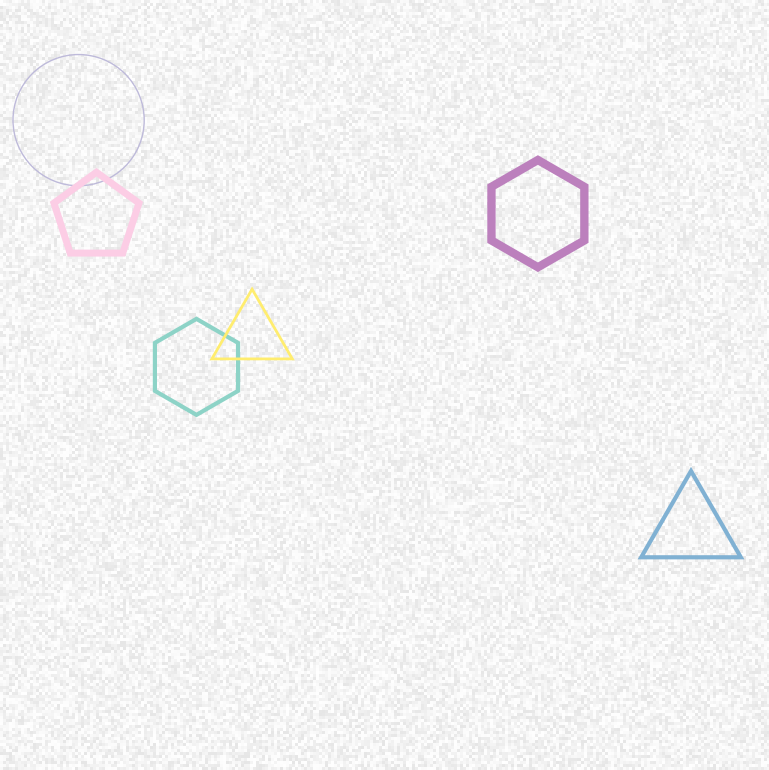[{"shape": "hexagon", "thickness": 1.5, "radius": 0.31, "center": [0.255, 0.524]}, {"shape": "circle", "thickness": 0.5, "radius": 0.43, "center": [0.102, 0.844]}, {"shape": "triangle", "thickness": 1.5, "radius": 0.37, "center": [0.897, 0.314]}, {"shape": "pentagon", "thickness": 2.5, "radius": 0.29, "center": [0.125, 0.718]}, {"shape": "hexagon", "thickness": 3, "radius": 0.35, "center": [0.699, 0.723]}, {"shape": "triangle", "thickness": 1, "radius": 0.3, "center": [0.327, 0.564]}]